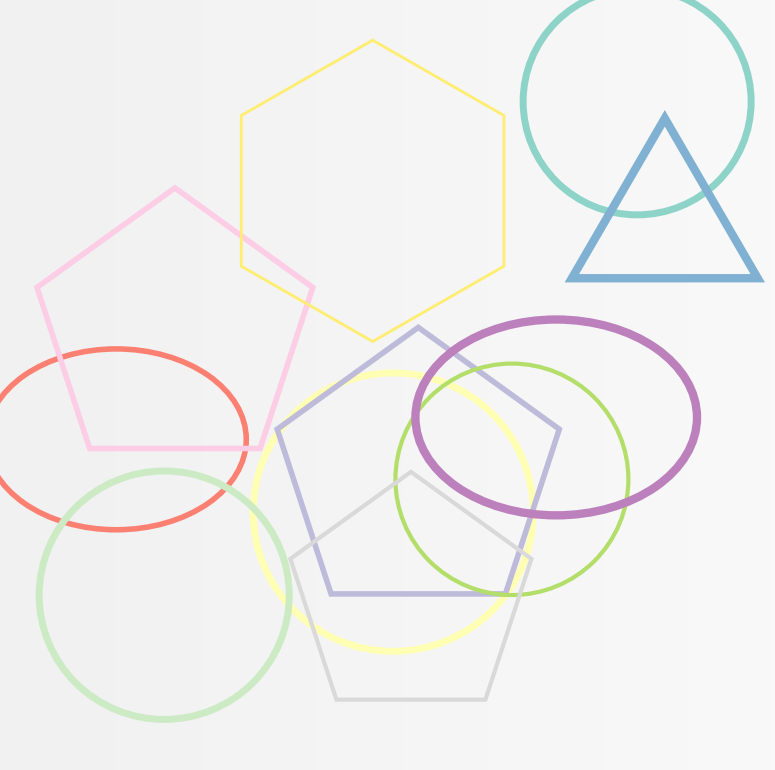[{"shape": "circle", "thickness": 2.5, "radius": 0.74, "center": [0.822, 0.868]}, {"shape": "circle", "thickness": 2.5, "radius": 0.9, "center": [0.507, 0.335]}, {"shape": "pentagon", "thickness": 2, "radius": 0.96, "center": [0.54, 0.383]}, {"shape": "oval", "thickness": 2, "radius": 0.84, "center": [0.15, 0.429]}, {"shape": "triangle", "thickness": 3, "radius": 0.69, "center": [0.858, 0.708]}, {"shape": "circle", "thickness": 1.5, "radius": 0.75, "center": [0.661, 0.378]}, {"shape": "pentagon", "thickness": 2, "radius": 0.94, "center": [0.226, 0.569]}, {"shape": "pentagon", "thickness": 1.5, "radius": 0.82, "center": [0.53, 0.224]}, {"shape": "oval", "thickness": 3, "radius": 0.91, "center": [0.718, 0.458]}, {"shape": "circle", "thickness": 2.5, "radius": 0.81, "center": [0.212, 0.227]}, {"shape": "hexagon", "thickness": 1, "radius": 0.98, "center": [0.481, 0.752]}]